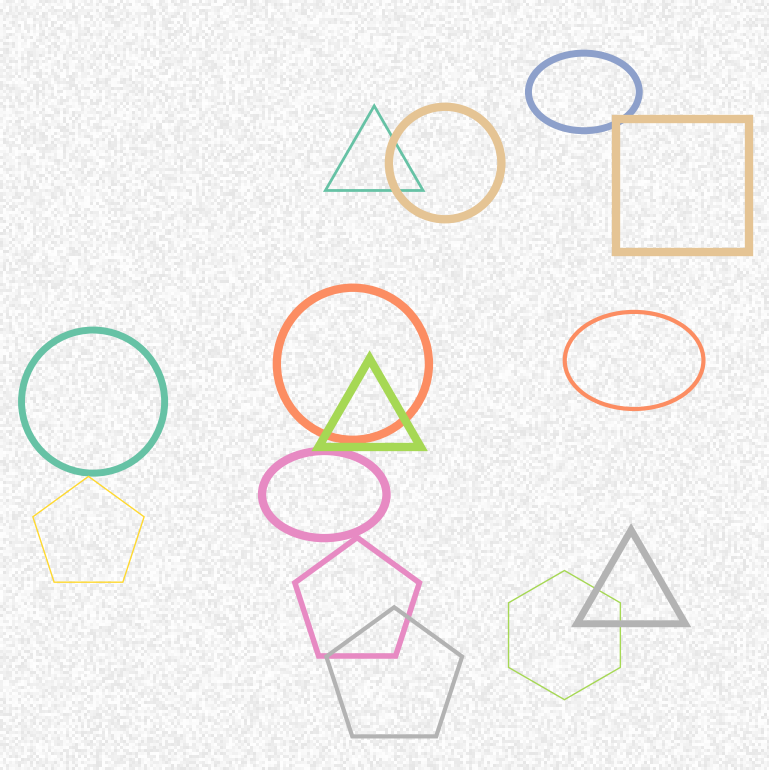[{"shape": "circle", "thickness": 2.5, "radius": 0.46, "center": [0.121, 0.478]}, {"shape": "triangle", "thickness": 1, "radius": 0.37, "center": [0.486, 0.789]}, {"shape": "oval", "thickness": 1.5, "radius": 0.45, "center": [0.823, 0.532]}, {"shape": "circle", "thickness": 3, "radius": 0.49, "center": [0.458, 0.528]}, {"shape": "oval", "thickness": 2.5, "radius": 0.36, "center": [0.758, 0.881]}, {"shape": "oval", "thickness": 3, "radius": 0.4, "center": [0.421, 0.358]}, {"shape": "pentagon", "thickness": 2, "radius": 0.43, "center": [0.464, 0.217]}, {"shape": "triangle", "thickness": 3, "radius": 0.38, "center": [0.48, 0.458]}, {"shape": "hexagon", "thickness": 0.5, "radius": 0.42, "center": [0.733, 0.175]}, {"shape": "pentagon", "thickness": 0.5, "radius": 0.38, "center": [0.115, 0.305]}, {"shape": "square", "thickness": 3, "radius": 0.43, "center": [0.886, 0.759]}, {"shape": "circle", "thickness": 3, "radius": 0.37, "center": [0.578, 0.788]}, {"shape": "pentagon", "thickness": 1.5, "radius": 0.46, "center": [0.512, 0.119]}, {"shape": "triangle", "thickness": 2.5, "radius": 0.41, "center": [0.82, 0.231]}]